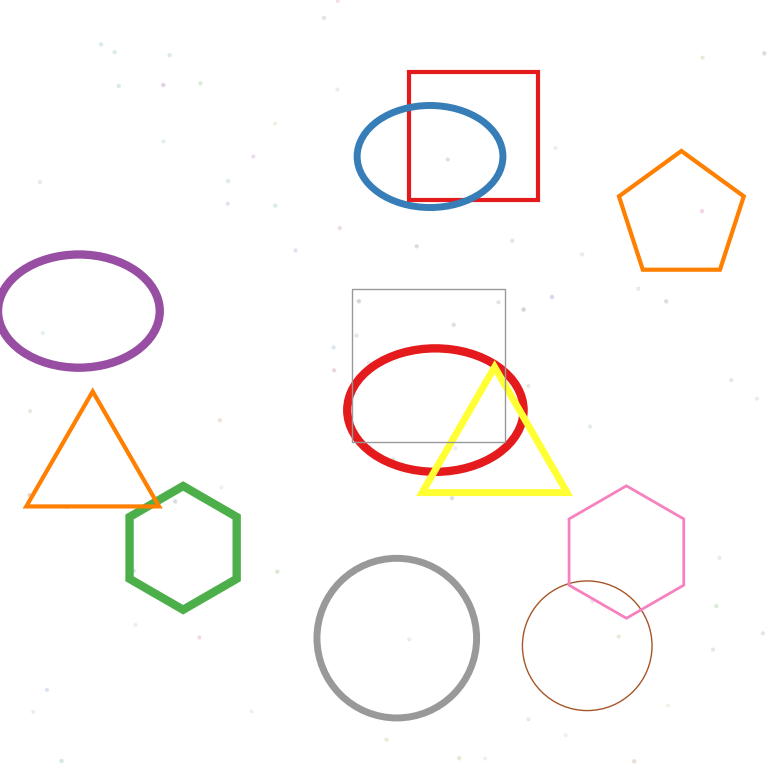[{"shape": "oval", "thickness": 3, "radius": 0.57, "center": [0.565, 0.467]}, {"shape": "square", "thickness": 1.5, "radius": 0.42, "center": [0.615, 0.823]}, {"shape": "oval", "thickness": 2.5, "radius": 0.47, "center": [0.558, 0.797]}, {"shape": "hexagon", "thickness": 3, "radius": 0.4, "center": [0.238, 0.288]}, {"shape": "oval", "thickness": 3, "radius": 0.53, "center": [0.102, 0.596]}, {"shape": "pentagon", "thickness": 1.5, "radius": 0.43, "center": [0.885, 0.719]}, {"shape": "triangle", "thickness": 1.5, "radius": 0.5, "center": [0.12, 0.392]}, {"shape": "triangle", "thickness": 2.5, "radius": 0.54, "center": [0.642, 0.415]}, {"shape": "circle", "thickness": 0.5, "radius": 0.42, "center": [0.763, 0.161]}, {"shape": "hexagon", "thickness": 1, "radius": 0.43, "center": [0.814, 0.283]}, {"shape": "circle", "thickness": 2.5, "radius": 0.52, "center": [0.515, 0.171]}, {"shape": "square", "thickness": 0.5, "radius": 0.5, "center": [0.556, 0.525]}]